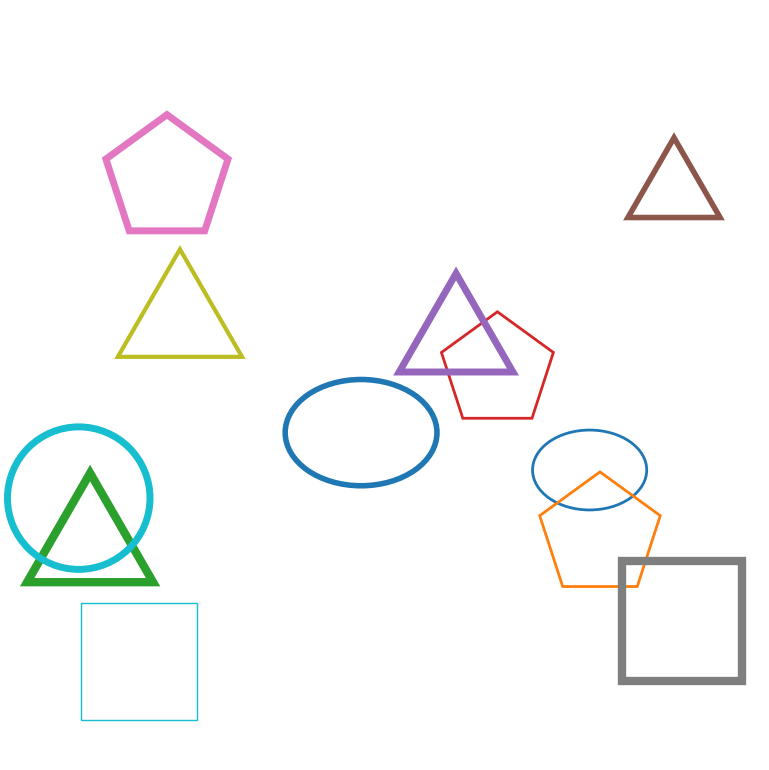[{"shape": "oval", "thickness": 2, "radius": 0.49, "center": [0.469, 0.438]}, {"shape": "oval", "thickness": 1, "radius": 0.37, "center": [0.766, 0.39]}, {"shape": "pentagon", "thickness": 1, "radius": 0.41, "center": [0.779, 0.305]}, {"shape": "triangle", "thickness": 3, "radius": 0.47, "center": [0.117, 0.291]}, {"shape": "pentagon", "thickness": 1, "radius": 0.38, "center": [0.646, 0.519]}, {"shape": "triangle", "thickness": 2.5, "radius": 0.43, "center": [0.592, 0.56]}, {"shape": "triangle", "thickness": 2, "radius": 0.35, "center": [0.875, 0.752]}, {"shape": "pentagon", "thickness": 2.5, "radius": 0.42, "center": [0.217, 0.768]}, {"shape": "square", "thickness": 3, "radius": 0.39, "center": [0.886, 0.193]}, {"shape": "triangle", "thickness": 1.5, "radius": 0.47, "center": [0.234, 0.583]}, {"shape": "square", "thickness": 0.5, "radius": 0.38, "center": [0.18, 0.141]}, {"shape": "circle", "thickness": 2.5, "radius": 0.46, "center": [0.102, 0.353]}]